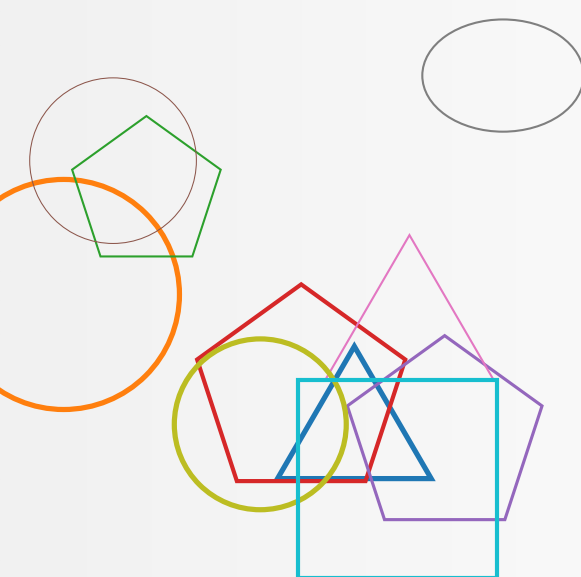[{"shape": "triangle", "thickness": 2.5, "radius": 0.76, "center": [0.61, 0.247]}, {"shape": "circle", "thickness": 2.5, "radius": 1.0, "center": [0.11, 0.489]}, {"shape": "pentagon", "thickness": 1, "radius": 0.67, "center": [0.252, 0.664]}, {"shape": "pentagon", "thickness": 2, "radius": 0.94, "center": [0.518, 0.318]}, {"shape": "pentagon", "thickness": 1.5, "radius": 0.88, "center": [0.765, 0.242]}, {"shape": "circle", "thickness": 0.5, "radius": 0.72, "center": [0.194, 0.721]}, {"shape": "triangle", "thickness": 1, "radius": 0.84, "center": [0.704, 0.424]}, {"shape": "oval", "thickness": 1, "radius": 0.69, "center": [0.865, 0.868]}, {"shape": "circle", "thickness": 2.5, "radius": 0.74, "center": [0.448, 0.264]}, {"shape": "square", "thickness": 2, "radius": 0.86, "center": [0.684, 0.17]}]